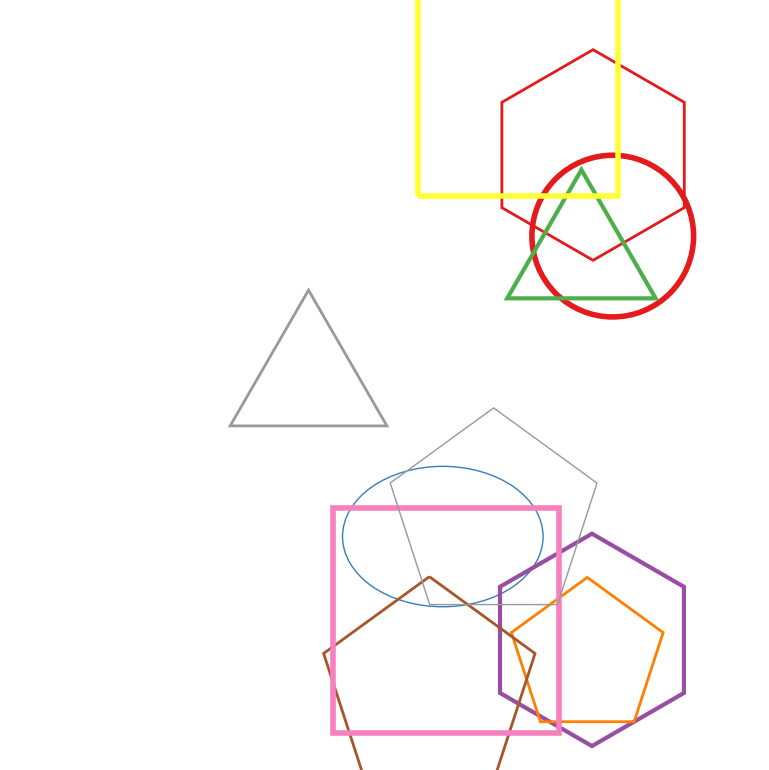[{"shape": "hexagon", "thickness": 1, "radius": 0.68, "center": [0.77, 0.799]}, {"shape": "circle", "thickness": 2, "radius": 0.52, "center": [0.796, 0.693]}, {"shape": "oval", "thickness": 0.5, "radius": 0.65, "center": [0.575, 0.303]}, {"shape": "triangle", "thickness": 1.5, "radius": 0.56, "center": [0.755, 0.668]}, {"shape": "hexagon", "thickness": 1.5, "radius": 0.69, "center": [0.769, 0.169]}, {"shape": "pentagon", "thickness": 1, "radius": 0.52, "center": [0.763, 0.147]}, {"shape": "square", "thickness": 2, "radius": 0.65, "center": [0.673, 0.875]}, {"shape": "pentagon", "thickness": 1, "radius": 0.72, "center": [0.558, 0.107]}, {"shape": "square", "thickness": 2, "radius": 0.73, "center": [0.579, 0.195]}, {"shape": "pentagon", "thickness": 0.5, "radius": 0.71, "center": [0.641, 0.329]}, {"shape": "triangle", "thickness": 1, "radius": 0.59, "center": [0.401, 0.506]}]